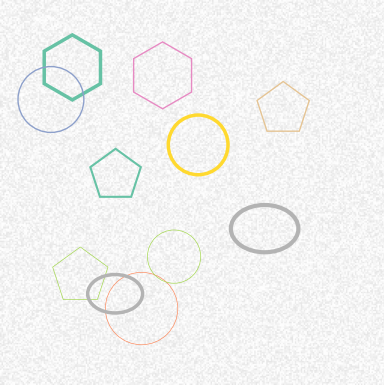[{"shape": "hexagon", "thickness": 2.5, "radius": 0.42, "center": [0.188, 0.825]}, {"shape": "pentagon", "thickness": 1.5, "radius": 0.34, "center": [0.3, 0.545]}, {"shape": "circle", "thickness": 0.5, "radius": 0.47, "center": [0.368, 0.199]}, {"shape": "circle", "thickness": 1, "radius": 0.43, "center": [0.132, 0.742]}, {"shape": "hexagon", "thickness": 1, "radius": 0.43, "center": [0.422, 0.804]}, {"shape": "circle", "thickness": 0.5, "radius": 0.35, "center": [0.452, 0.333]}, {"shape": "pentagon", "thickness": 0.5, "radius": 0.38, "center": [0.209, 0.283]}, {"shape": "circle", "thickness": 2.5, "radius": 0.39, "center": [0.515, 0.624]}, {"shape": "pentagon", "thickness": 1, "radius": 0.36, "center": [0.735, 0.717]}, {"shape": "oval", "thickness": 3, "radius": 0.44, "center": [0.687, 0.406]}, {"shape": "oval", "thickness": 2.5, "radius": 0.36, "center": [0.299, 0.237]}]